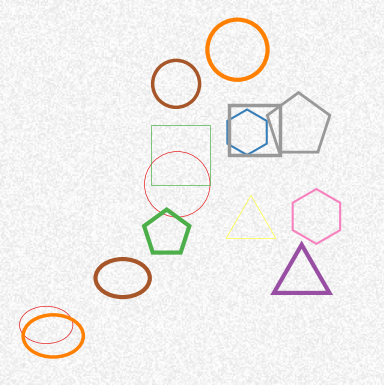[{"shape": "circle", "thickness": 0.5, "radius": 0.43, "center": [0.46, 0.521]}, {"shape": "oval", "thickness": 0.5, "radius": 0.35, "center": [0.12, 0.156]}, {"shape": "hexagon", "thickness": 1.5, "radius": 0.3, "center": [0.642, 0.656]}, {"shape": "square", "thickness": 0.5, "radius": 0.39, "center": [0.469, 0.597]}, {"shape": "pentagon", "thickness": 3, "radius": 0.31, "center": [0.433, 0.394]}, {"shape": "triangle", "thickness": 3, "radius": 0.42, "center": [0.784, 0.281]}, {"shape": "circle", "thickness": 3, "radius": 0.39, "center": [0.617, 0.871]}, {"shape": "oval", "thickness": 2.5, "radius": 0.39, "center": [0.138, 0.127]}, {"shape": "triangle", "thickness": 0.5, "radius": 0.37, "center": [0.652, 0.418]}, {"shape": "oval", "thickness": 3, "radius": 0.35, "center": [0.319, 0.278]}, {"shape": "circle", "thickness": 2.5, "radius": 0.3, "center": [0.457, 0.782]}, {"shape": "hexagon", "thickness": 1.5, "radius": 0.36, "center": [0.822, 0.438]}, {"shape": "square", "thickness": 2.5, "radius": 0.33, "center": [0.661, 0.662]}, {"shape": "pentagon", "thickness": 2, "radius": 0.43, "center": [0.775, 0.674]}]